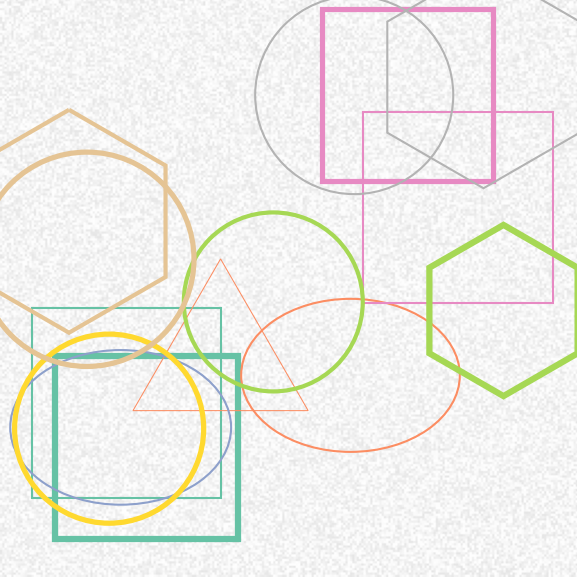[{"shape": "square", "thickness": 3, "radius": 0.79, "center": [0.254, 0.225]}, {"shape": "square", "thickness": 1, "radius": 0.82, "center": [0.219, 0.301]}, {"shape": "triangle", "thickness": 0.5, "radius": 0.88, "center": [0.382, 0.376]}, {"shape": "oval", "thickness": 1, "radius": 0.95, "center": [0.607, 0.349]}, {"shape": "oval", "thickness": 1, "radius": 0.96, "center": [0.209, 0.259]}, {"shape": "square", "thickness": 1, "radius": 0.83, "center": [0.793, 0.64]}, {"shape": "square", "thickness": 2.5, "radius": 0.74, "center": [0.705, 0.834]}, {"shape": "hexagon", "thickness": 3, "radius": 0.74, "center": [0.872, 0.461]}, {"shape": "circle", "thickness": 2, "radius": 0.77, "center": [0.473, 0.476]}, {"shape": "circle", "thickness": 2.5, "radius": 0.82, "center": [0.189, 0.257]}, {"shape": "circle", "thickness": 2.5, "radius": 0.93, "center": [0.15, 0.55]}, {"shape": "hexagon", "thickness": 2, "radius": 0.97, "center": [0.119, 0.616]}, {"shape": "hexagon", "thickness": 1, "radius": 0.96, "center": [0.837, 0.866]}, {"shape": "circle", "thickness": 1, "radius": 0.86, "center": [0.613, 0.834]}]